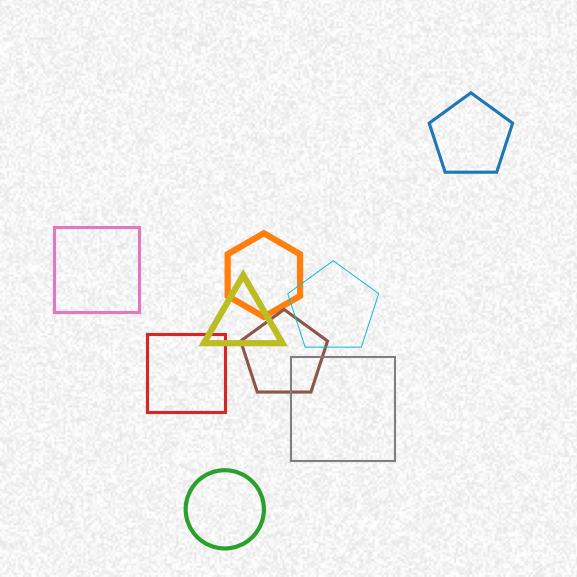[{"shape": "pentagon", "thickness": 1.5, "radius": 0.38, "center": [0.815, 0.762]}, {"shape": "hexagon", "thickness": 3, "radius": 0.36, "center": [0.457, 0.523]}, {"shape": "circle", "thickness": 2, "radius": 0.34, "center": [0.389, 0.117]}, {"shape": "square", "thickness": 1.5, "radius": 0.34, "center": [0.322, 0.353]}, {"shape": "pentagon", "thickness": 1.5, "radius": 0.4, "center": [0.492, 0.384]}, {"shape": "square", "thickness": 1.5, "radius": 0.37, "center": [0.167, 0.533]}, {"shape": "square", "thickness": 1, "radius": 0.45, "center": [0.593, 0.291]}, {"shape": "triangle", "thickness": 3, "radius": 0.39, "center": [0.421, 0.444]}, {"shape": "pentagon", "thickness": 0.5, "radius": 0.41, "center": [0.577, 0.465]}]